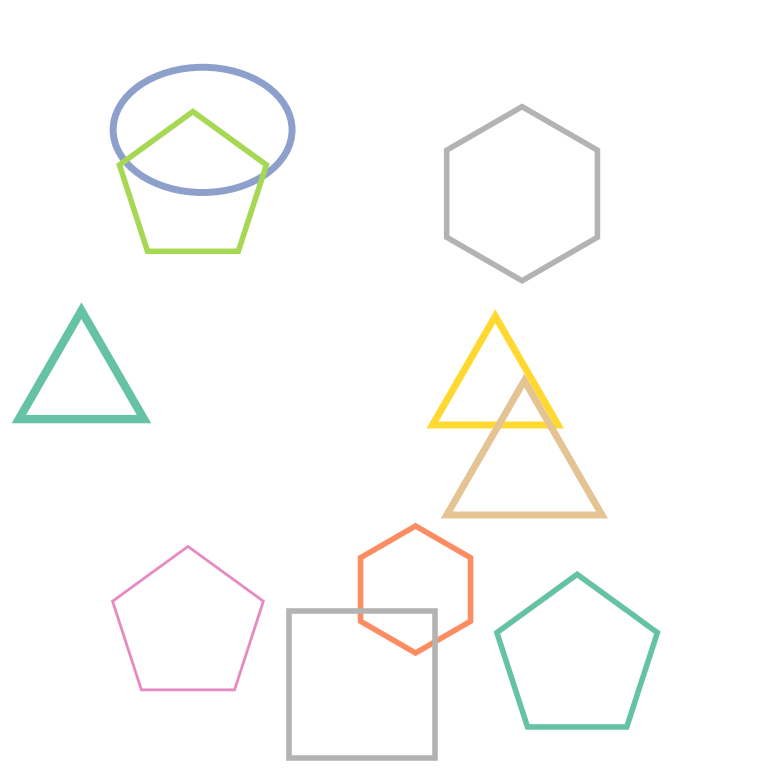[{"shape": "pentagon", "thickness": 2, "radius": 0.55, "center": [0.75, 0.145]}, {"shape": "triangle", "thickness": 3, "radius": 0.47, "center": [0.106, 0.503]}, {"shape": "hexagon", "thickness": 2, "radius": 0.41, "center": [0.54, 0.234]}, {"shape": "oval", "thickness": 2.5, "radius": 0.58, "center": [0.263, 0.831]}, {"shape": "pentagon", "thickness": 1, "radius": 0.51, "center": [0.244, 0.187]}, {"shape": "pentagon", "thickness": 2, "radius": 0.5, "center": [0.251, 0.755]}, {"shape": "triangle", "thickness": 2.5, "radius": 0.47, "center": [0.643, 0.495]}, {"shape": "triangle", "thickness": 2.5, "radius": 0.58, "center": [0.681, 0.389]}, {"shape": "square", "thickness": 2, "radius": 0.48, "center": [0.47, 0.111]}, {"shape": "hexagon", "thickness": 2, "radius": 0.57, "center": [0.678, 0.748]}]